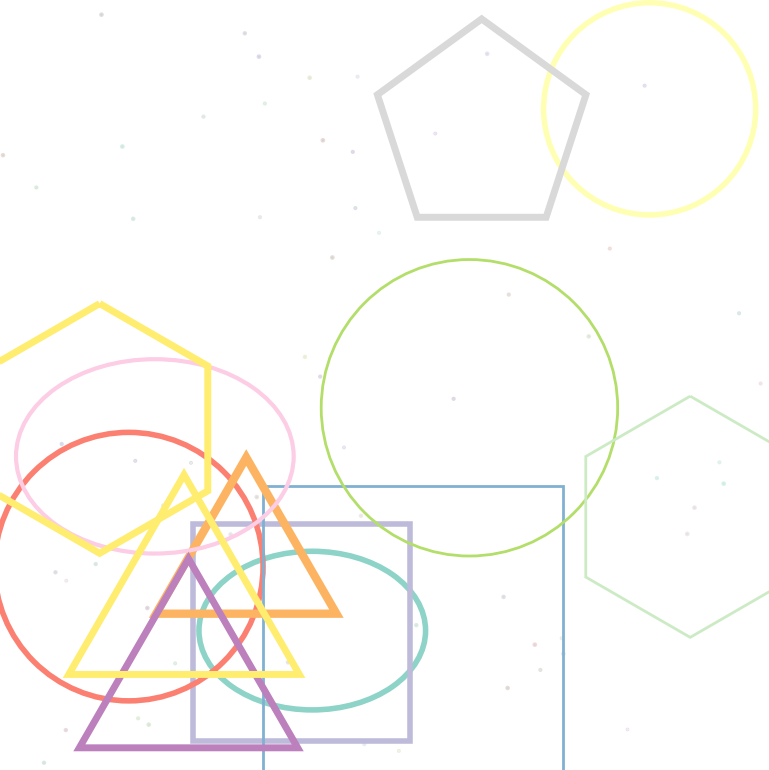[{"shape": "oval", "thickness": 2, "radius": 0.74, "center": [0.406, 0.181]}, {"shape": "circle", "thickness": 2, "radius": 0.69, "center": [0.844, 0.859]}, {"shape": "square", "thickness": 2, "radius": 0.7, "center": [0.392, 0.179]}, {"shape": "circle", "thickness": 2, "radius": 0.87, "center": [0.167, 0.264]}, {"shape": "square", "thickness": 1, "radius": 0.97, "center": [0.537, 0.174]}, {"shape": "triangle", "thickness": 3, "radius": 0.68, "center": [0.32, 0.271]}, {"shape": "circle", "thickness": 1, "radius": 0.96, "center": [0.61, 0.47]}, {"shape": "oval", "thickness": 1.5, "radius": 0.9, "center": [0.201, 0.407]}, {"shape": "pentagon", "thickness": 2.5, "radius": 0.71, "center": [0.626, 0.833]}, {"shape": "triangle", "thickness": 2.5, "radius": 0.82, "center": [0.245, 0.111]}, {"shape": "hexagon", "thickness": 1, "radius": 0.78, "center": [0.896, 0.329]}, {"shape": "hexagon", "thickness": 2.5, "radius": 0.81, "center": [0.129, 0.444]}, {"shape": "triangle", "thickness": 2.5, "radius": 0.86, "center": [0.239, 0.211]}]